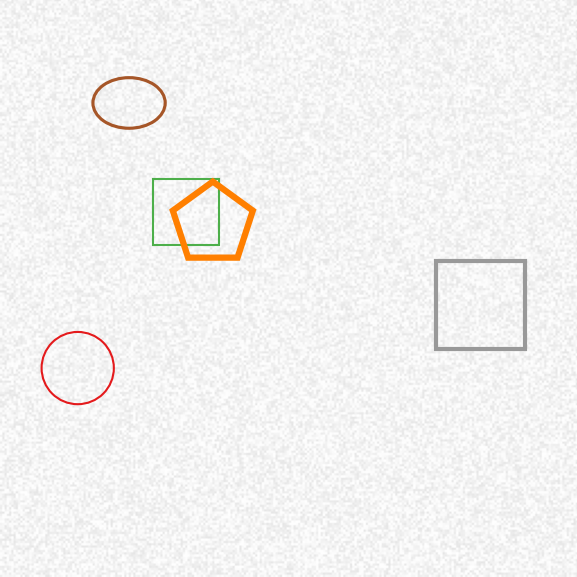[{"shape": "circle", "thickness": 1, "radius": 0.31, "center": [0.135, 0.362]}, {"shape": "square", "thickness": 1, "radius": 0.29, "center": [0.322, 0.632]}, {"shape": "pentagon", "thickness": 3, "radius": 0.36, "center": [0.369, 0.612]}, {"shape": "oval", "thickness": 1.5, "radius": 0.31, "center": [0.223, 0.821]}, {"shape": "square", "thickness": 2, "radius": 0.38, "center": [0.832, 0.47]}]